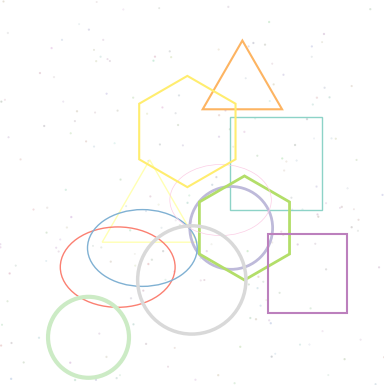[{"shape": "square", "thickness": 1, "radius": 0.6, "center": [0.717, 0.576]}, {"shape": "triangle", "thickness": 1, "radius": 0.71, "center": [0.389, 0.442]}, {"shape": "circle", "thickness": 2, "radius": 0.54, "center": [0.601, 0.408]}, {"shape": "oval", "thickness": 1, "radius": 0.75, "center": [0.306, 0.306]}, {"shape": "oval", "thickness": 1, "radius": 0.71, "center": [0.37, 0.356]}, {"shape": "triangle", "thickness": 1.5, "radius": 0.6, "center": [0.63, 0.776]}, {"shape": "hexagon", "thickness": 2, "radius": 0.68, "center": [0.635, 0.408]}, {"shape": "oval", "thickness": 0.5, "radius": 0.66, "center": [0.573, 0.48]}, {"shape": "circle", "thickness": 2.5, "radius": 0.7, "center": [0.498, 0.273]}, {"shape": "square", "thickness": 1.5, "radius": 0.51, "center": [0.8, 0.291]}, {"shape": "circle", "thickness": 3, "radius": 0.53, "center": [0.23, 0.124]}, {"shape": "hexagon", "thickness": 1.5, "radius": 0.72, "center": [0.487, 0.658]}]